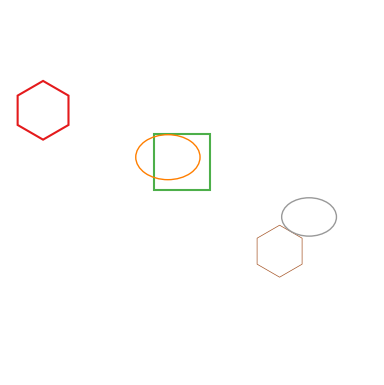[{"shape": "hexagon", "thickness": 1.5, "radius": 0.38, "center": [0.112, 0.714]}, {"shape": "square", "thickness": 1.5, "radius": 0.37, "center": [0.473, 0.579]}, {"shape": "oval", "thickness": 1, "radius": 0.42, "center": [0.436, 0.592]}, {"shape": "hexagon", "thickness": 0.5, "radius": 0.34, "center": [0.726, 0.348]}, {"shape": "oval", "thickness": 1, "radius": 0.36, "center": [0.803, 0.436]}]